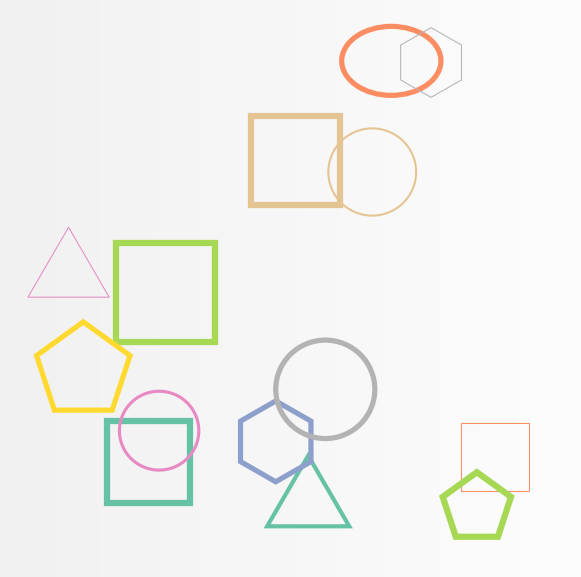[{"shape": "square", "thickness": 3, "radius": 0.35, "center": [0.256, 0.2]}, {"shape": "triangle", "thickness": 2, "radius": 0.41, "center": [0.53, 0.129]}, {"shape": "oval", "thickness": 2.5, "radius": 0.43, "center": [0.673, 0.894]}, {"shape": "square", "thickness": 0.5, "radius": 0.29, "center": [0.851, 0.207]}, {"shape": "hexagon", "thickness": 2.5, "radius": 0.35, "center": [0.474, 0.235]}, {"shape": "triangle", "thickness": 0.5, "radius": 0.4, "center": [0.118, 0.525]}, {"shape": "circle", "thickness": 1.5, "radius": 0.34, "center": [0.274, 0.253]}, {"shape": "pentagon", "thickness": 3, "radius": 0.31, "center": [0.82, 0.12]}, {"shape": "square", "thickness": 3, "radius": 0.42, "center": [0.285, 0.493]}, {"shape": "pentagon", "thickness": 2.5, "radius": 0.42, "center": [0.143, 0.357]}, {"shape": "square", "thickness": 3, "radius": 0.38, "center": [0.508, 0.722]}, {"shape": "circle", "thickness": 1, "radius": 0.38, "center": [0.64, 0.701]}, {"shape": "circle", "thickness": 2.5, "radius": 0.43, "center": [0.56, 0.325]}, {"shape": "hexagon", "thickness": 0.5, "radius": 0.3, "center": [0.742, 0.891]}]